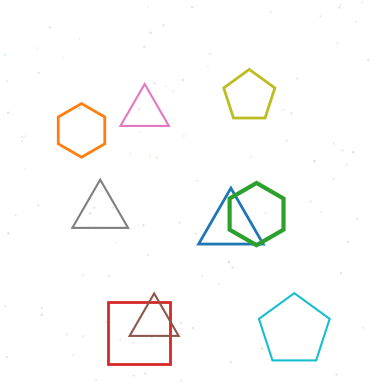[{"shape": "triangle", "thickness": 2, "radius": 0.48, "center": [0.6, 0.415]}, {"shape": "hexagon", "thickness": 2, "radius": 0.35, "center": [0.212, 0.661]}, {"shape": "hexagon", "thickness": 3, "radius": 0.4, "center": [0.666, 0.444]}, {"shape": "square", "thickness": 2, "radius": 0.41, "center": [0.361, 0.135]}, {"shape": "triangle", "thickness": 1.5, "radius": 0.37, "center": [0.4, 0.164]}, {"shape": "triangle", "thickness": 1.5, "radius": 0.36, "center": [0.376, 0.709]}, {"shape": "triangle", "thickness": 1.5, "radius": 0.42, "center": [0.26, 0.45]}, {"shape": "pentagon", "thickness": 2, "radius": 0.35, "center": [0.648, 0.75]}, {"shape": "pentagon", "thickness": 1.5, "radius": 0.48, "center": [0.764, 0.142]}]